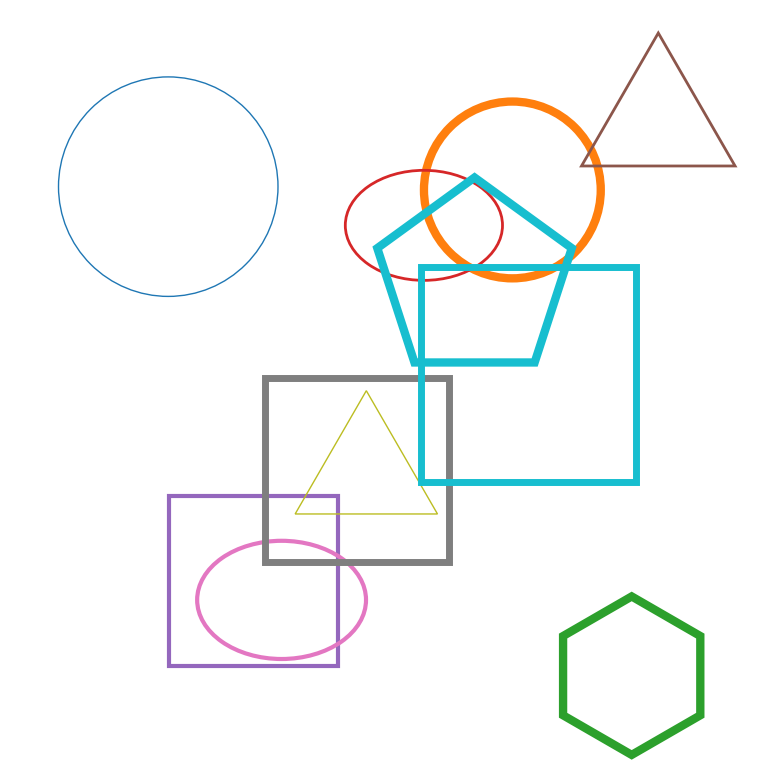[{"shape": "circle", "thickness": 0.5, "radius": 0.71, "center": [0.219, 0.758]}, {"shape": "circle", "thickness": 3, "radius": 0.57, "center": [0.665, 0.753]}, {"shape": "hexagon", "thickness": 3, "radius": 0.51, "center": [0.82, 0.123]}, {"shape": "oval", "thickness": 1, "radius": 0.51, "center": [0.551, 0.707]}, {"shape": "square", "thickness": 1.5, "radius": 0.55, "center": [0.329, 0.246]}, {"shape": "triangle", "thickness": 1, "radius": 0.58, "center": [0.855, 0.842]}, {"shape": "oval", "thickness": 1.5, "radius": 0.55, "center": [0.366, 0.221]}, {"shape": "square", "thickness": 2.5, "radius": 0.6, "center": [0.464, 0.389]}, {"shape": "triangle", "thickness": 0.5, "radius": 0.53, "center": [0.476, 0.386]}, {"shape": "square", "thickness": 2.5, "radius": 0.7, "center": [0.686, 0.514]}, {"shape": "pentagon", "thickness": 3, "radius": 0.66, "center": [0.616, 0.637]}]